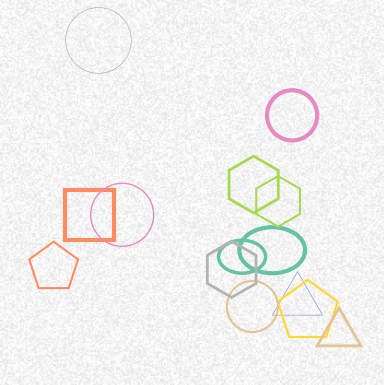[{"shape": "oval", "thickness": 3, "radius": 0.43, "center": [0.707, 0.35]}, {"shape": "oval", "thickness": 2.5, "radius": 0.31, "center": [0.629, 0.333]}, {"shape": "square", "thickness": 3, "radius": 0.32, "center": [0.232, 0.442]}, {"shape": "pentagon", "thickness": 1.5, "radius": 0.33, "center": [0.139, 0.306]}, {"shape": "triangle", "thickness": 0.5, "radius": 0.38, "center": [0.773, 0.219]}, {"shape": "circle", "thickness": 3, "radius": 0.33, "center": [0.759, 0.7]}, {"shape": "circle", "thickness": 1, "radius": 0.41, "center": [0.317, 0.442]}, {"shape": "hexagon", "thickness": 1.5, "radius": 0.33, "center": [0.722, 0.477]}, {"shape": "hexagon", "thickness": 2, "radius": 0.37, "center": [0.659, 0.521]}, {"shape": "pentagon", "thickness": 1.5, "radius": 0.41, "center": [0.799, 0.191]}, {"shape": "triangle", "thickness": 2, "radius": 0.33, "center": [0.881, 0.135]}, {"shape": "circle", "thickness": 1.5, "radius": 0.33, "center": [0.656, 0.204]}, {"shape": "hexagon", "thickness": 2, "radius": 0.37, "center": [0.602, 0.3]}, {"shape": "circle", "thickness": 0.5, "radius": 0.43, "center": [0.256, 0.895]}]